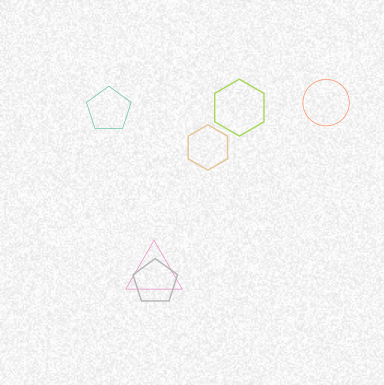[{"shape": "pentagon", "thickness": 0.5, "radius": 0.3, "center": [0.283, 0.715]}, {"shape": "circle", "thickness": 0.5, "radius": 0.3, "center": [0.847, 0.734]}, {"shape": "triangle", "thickness": 0.5, "radius": 0.42, "center": [0.4, 0.291]}, {"shape": "hexagon", "thickness": 1, "radius": 0.37, "center": [0.622, 0.72]}, {"shape": "hexagon", "thickness": 1, "radius": 0.29, "center": [0.54, 0.617]}, {"shape": "pentagon", "thickness": 1, "radius": 0.3, "center": [0.403, 0.268]}]